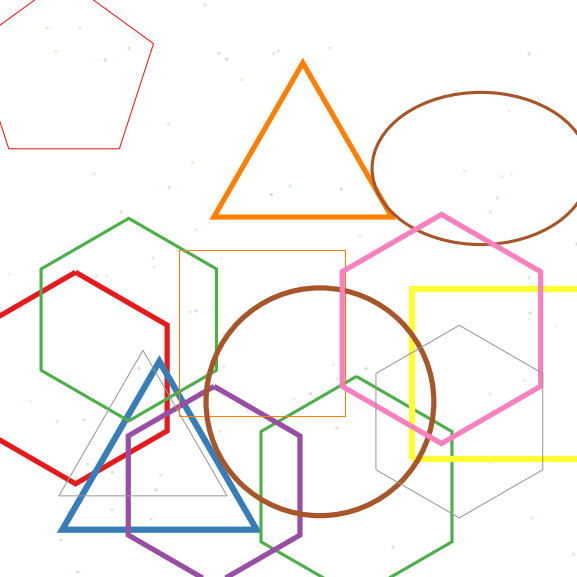[{"shape": "hexagon", "thickness": 2.5, "radius": 0.92, "center": [0.131, 0.345]}, {"shape": "pentagon", "thickness": 0.5, "radius": 0.81, "center": [0.111, 0.873]}, {"shape": "triangle", "thickness": 3, "radius": 0.97, "center": [0.276, 0.179]}, {"shape": "hexagon", "thickness": 1.5, "radius": 0.95, "center": [0.617, 0.156]}, {"shape": "hexagon", "thickness": 1.5, "radius": 0.88, "center": [0.223, 0.446]}, {"shape": "hexagon", "thickness": 2.5, "radius": 0.86, "center": [0.371, 0.158]}, {"shape": "square", "thickness": 0.5, "radius": 0.72, "center": [0.454, 0.423]}, {"shape": "triangle", "thickness": 2.5, "radius": 0.89, "center": [0.524, 0.712]}, {"shape": "square", "thickness": 3, "radius": 0.73, "center": [0.861, 0.352]}, {"shape": "circle", "thickness": 2.5, "radius": 0.99, "center": [0.554, 0.303]}, {"shape": "oval", "thickness": 1.5, "radius": 0.94, "center": [0.833, 0.707]}, {"shape": "hexagon", "thickness": 2.5, "radius": 0.99, "center": [0.764, 0.429]}, {"shape": "triangle", "thickness": 0.5, "radius": 0.84, "center": [0.248, 0.225]}, {"shape": "hexagon", "thickness": 0.5, "radius": 0.83, "center": [0.795, 0.269]}]